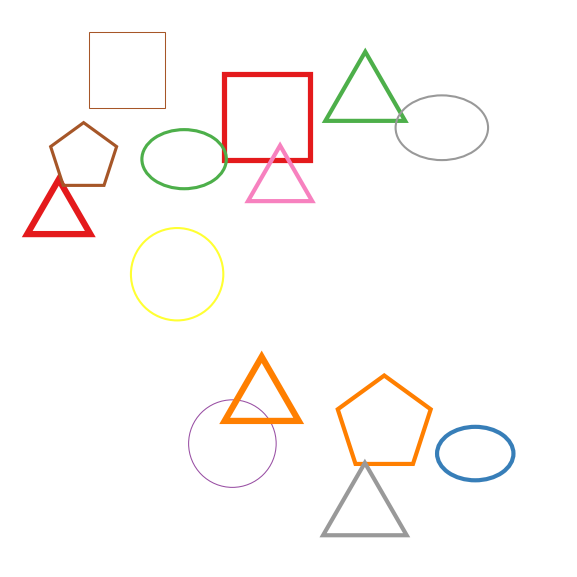[{"shape": "square", "thickness": 2.5, "radius": 0.37, "center": [0.462, 0.796]}, {"shape": "triangle", "thickness": 3, "radius": 0.32, "center": [0.102, 0.625]}, {"shape": "oval", "thickness": 2, "radius": 0.33, "center": [0.823, 0.214]}, {"shape": "triangle", "thickness": 2, "radius": 0.4, "center": [0.632, 0.83]}, {"shape": "oval", "thickness": 1.5, "radius": 0.37, "center": [0.319, 0.724]}, {"shape": "circle", "thickness": 0.5, "radius": 0.38, "center": [0.402, 0.231]}, {"shape": "pentagon", "thickness": 2, "radius": 0.42, "center": [0.665, 0.264]}, {"shape": "triangle", "thickness": 3, "radius": 0.37, "center": [0.453, 0.307]}, {"shape": "circle", "thickness": 1, "radius": 0.4, "center": [0.307, 0.524]}, {"shape": "pentagon", "thickness": 1.5, "radius": 0.3, "center": [0.145, 0.727]}, {"shape": "square", "thickness": 0.5, "radius": 0.33, "center": [0.221, 0.877]}, {"shape": "triangle", "thickness": 2, "radius": 0.32, "center": [0.485, 0.683]}, {"shape": "triangle", "thickness": 2, "radius": 0.42, "center": [0.632, 0.114]}, {"shape": "oval", "thickness": 1, "radius": 0.4, "center": [0.765, 0.778]}]